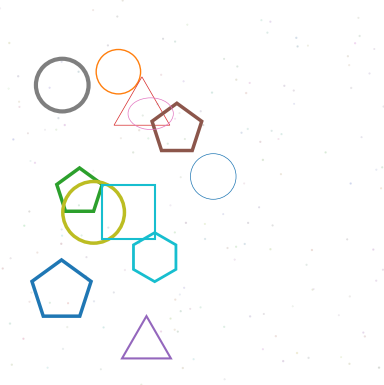[{"shape": "pentagon", "thickness": 2.5, "radius": 0.4, "center": [0.16, 0.244]}, {"shape": "circle", "thickness": 0.5, "radius": 0.3, "center": [0.554, 0.542]}, {"shape": "circle", "thickness": 1, "radius": 0.29, "center": [0.307, 0.814]}, {"shape": "pentagon", "thickness": 2.5, "radius": 0.31, "center": [0.207, 0.502]}, {"shape": "triangle", "thickness": 0.5, "radius": 0.42, "center": [0.369, 0.717]}, {"shape": "triangle", "thickness": 1.5, "radius": 0.37, "center": [0.38, 0.106]}, {"shape": "pentagon", "thickness": 2.5, "radius": 0.34, "center": [0.459, 0.664]}, {"shape": "oval", "thickness": 0.5, "radius": 0.29, "center": [0.391, 0.705]}, {"shape": "circle", "thickness": 3, "radius": 0.34, "center": [0.162, 0.779]}, {"shape": "circle", "thickness": 2.5, "radius": 0.4, "center": [0.243, 0.449]}, {"shape": "square", "thickness": 1.5, "radius": 0.35, "center": [0.334, 0.45]}, {"shape": "hexagon", "thickness": 2, "radius": 0.32, "center": [0.402, 0.332]}]